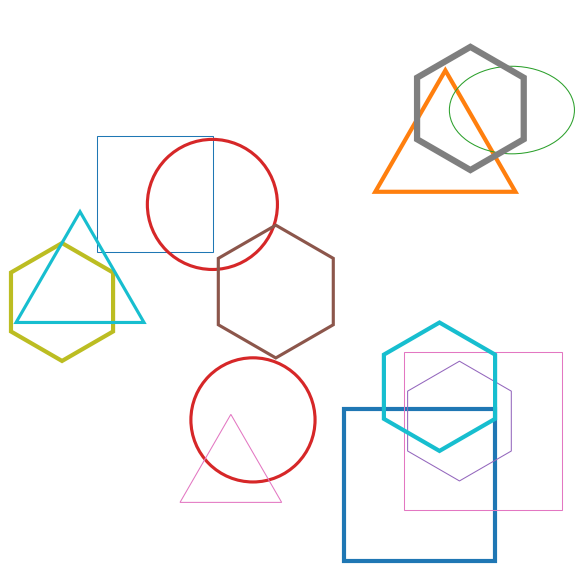[{"shape": "square", "thickness": 0.5, "radius": 0.5, "center": [0.269, 0.664]}, {"shape": "square", "thickness": 2, "radius": 0.66, "center": [0.726, 0.16]}, {"shape": "triangle", "thickness": 2, "radius": 0.7, "center": [0.771, 0.737]}, {"shape": "oval", "thickness": 0.5, "radius": 0.54, "center": [0.886, 0.809]}, {"shape": "circle", "thickness": 1.5, "radius": 0.54, "center": [0.438, 0.272]}, {"shape": "circle", "thickness": 1.5, "radius": 0.56, "center": [0.368, 0.645]}, {"shape": "hexagon", "thickness": 0.5, "radius": 0.52, "center": [0.796, 0.27]}, {"shape": "hexagon", "thickness": 1.5, "radius": 0.57, "center": [0.478, 0.494]}, {"shape": "square", "thickness": 0.5, "radius": 0.69, "center": [0.837, 0.253]}, {"shape": "triangle", "thickness": 0.5, "radius": 0.51, "center": [0.4, 0.18]}, {"shape": "hexagon", "thickness": 3, "radius": 0.53, "center": [0.815, 0.811]}, {"shape": "hexagon", "thickness": 2, "radius": 0.51, "center": [0.107, 0.476]}, {"shape": "hexagon", "thickness": 2, "radius": 0.56, "center": [0.761, 0.329]}, {"shape": "triangle", "thickness": 1.5, "radius": 0.64, "center": [0.139, 0.505]}]